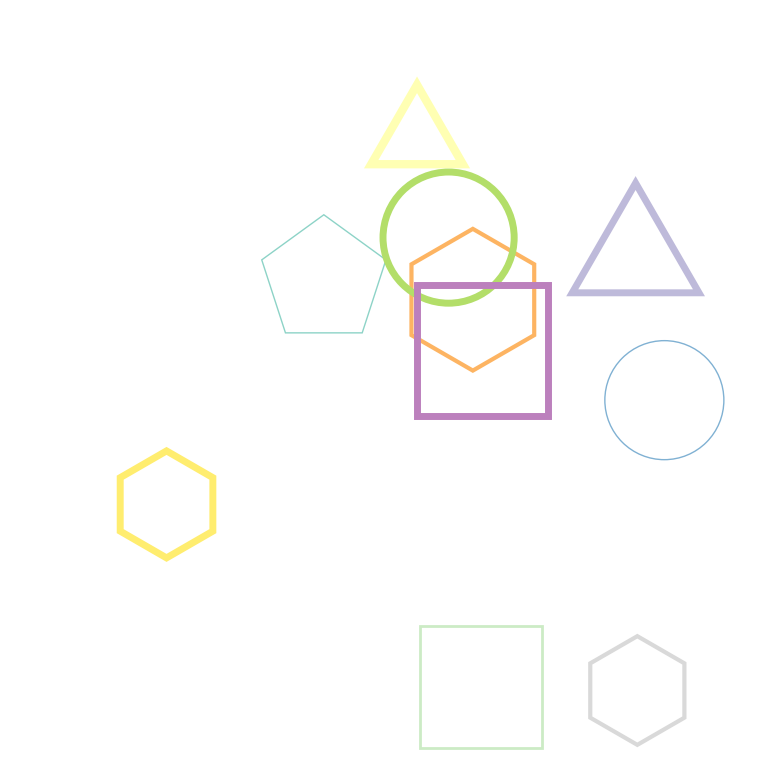[{"shape": "pentagon", "thickness": 0.5, "radius": 0.42, "center": [0.421, 0.636]}, {"shape": "triangle", "thickness": 3, "radius": 0.34, "center": [0.542, 0.821]}, {"shape": "triangle", "thickness": 2.5, "radius": 0.48, "center": [0.825, 0.667]}, {"shape": "circle", "thickness": 0.5, "radius": 0.39, "center": [0.863, 0.48]}, {"shape": "hexagon", "thickness": 1.5, "radius": 0.46, "center": [0.614, 0.611]}, {"shape": "circle", "thickness": 2.5, "radius": 0.43, "center": [0.583, 0.691]}, {"shape": "hexagon", "thickness": 1.5, "radius": 0.35, "center": [0.828, 0.103]}, {"shape": "square", "thickness": 2.5, "radius": 0.43, "center": [0.627, 0.545]}, {"shape": "square", "thickness": 1, "radius": 0.4, "center": [0.624, 0.108]}, {"shape": "hexagon", "thickness": 2.5, "radius": 0.35, "center": [0.216, 0.345]}]